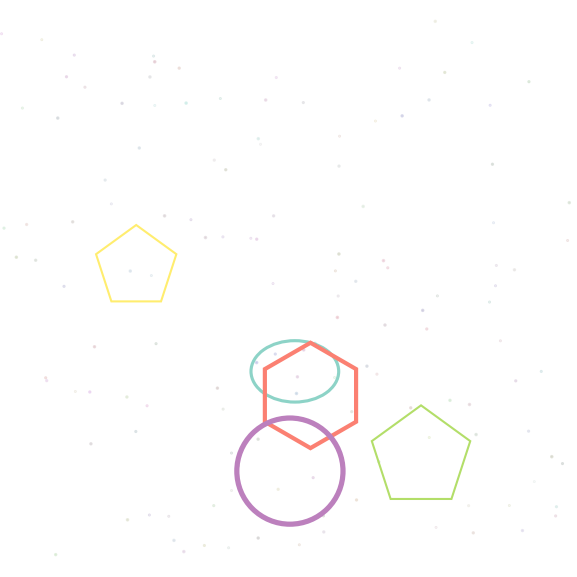[{"shape": "oval", "thickness": 1.5, "radius": 0.38, "center": [0.511, 0.356]}, {"shape": "hexagon", "thickness": 2, "radius": 0.46, "center": [0.538, 0.314]}, {"shape": "pentagon", "thickness": 1, "radius": 0.45, "center": [0.729, 0.208]}, {"shape": "circle", "thickness": 2.5, "radius": 0.46, "center": [0.502, 0.183]}, {"shape": "pentagon", "thickness": 1, "radius": 0.37, "center": [0.236, 0.536]}]